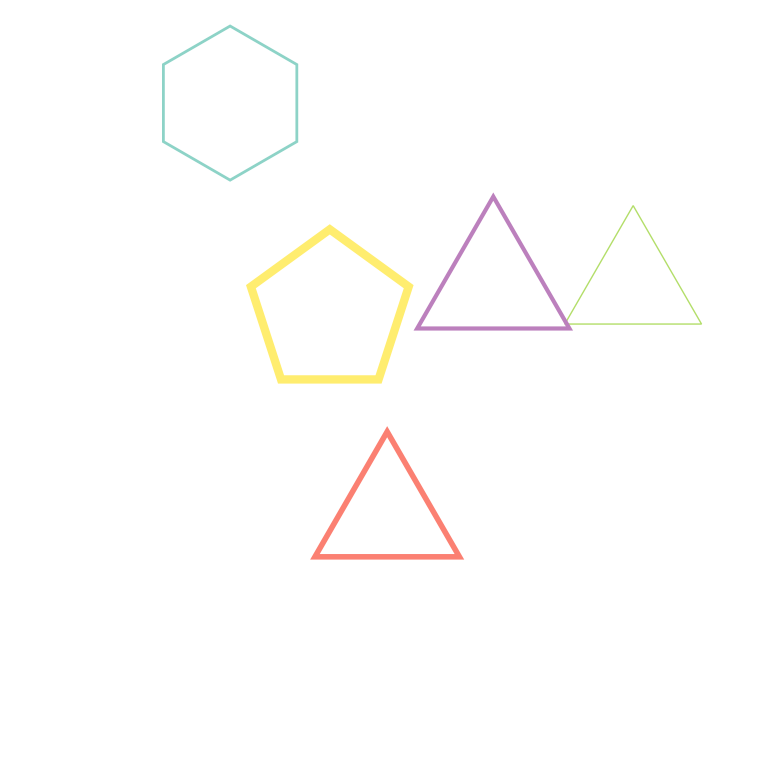[{"shape": "hexagon", "thickness": 1, "radius": 0.5, "center": [0.299, 0.866]}, {"shape": "triangle", "thickness": 2, "radius": 0.54, "center": [0.503, 0.331]}, {"shape": "triangle", "thickness": 0.5, "radius": 0.51, "center": [0.822, 0.63]}, {"shape": "triangle", "thickness": 1.5, "radius": 0.57, "center": [0.641, 0.63]}, {"shape": "pentagon", "thickness": 3, "radius": 0.54, "center": [0.428, 0.594]}]